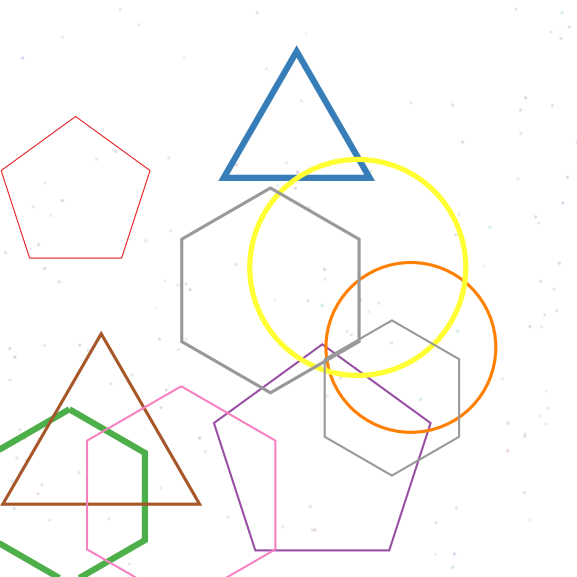[{"shape": "pentagon", "thickness": 0.5, "radius": 0.68, "center": [0.131, 0.662]}, {"shape": "triangle", "thickness": 3, "radius": 0.73, "center": [0.514, 0.764]}, {"shape": "hexagon", "thickness": 3, "radius": 0.76, "center": [0.12, 0.139]}, {"shape": "pentagon", "thickness": 1, "radius": 0.99, "center": [0.558, 0.206]}, {"shape": "circle", "thickness": 1.5, "radius": 0.74, "center": [0.711, 0.398]}, {"shape": "circle", "thickness": 2.5, "radius": 0.94, "center": [0.62, 0.536]}, {"shape": "triangle", "thickness": 1.5, "radius": 0.98, "center": [0.175, 0.224]}, {"shape": "hexagon", "thickness": 1, "radius": 0.94, "center": [0.314, 0.142]}, {"shape": "hexagon", "thickness": 1.5, "radius": 0.89, "center": [0.468, 0.496]}, {"shape": "hexagon", "thickness": 1, "radius": 0.67, "center": [0.679, 0.31]}]